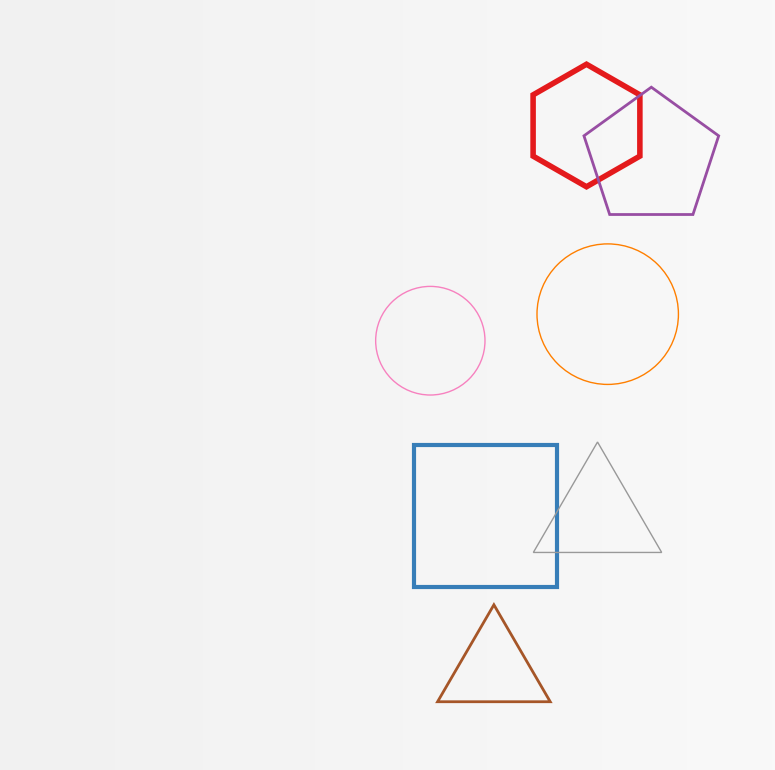[{"shape": "hexagon", "thickness": 2, "radius": 0.4, "center": [0.757, 0.837]}, {"shape": "square", "thickness": 1.5, "radius": 0.46, "center": [0.626, 0.33]}, {"shape": "pentagon", "thickness": 1, "radius": 0.46, "center": [0.84, 0.795]}, {"shape": "circle", "thickness": 0.5, "radius": 0.46, "center": [0.784, 0.592]}, {"shape": "triangle", "thickness": 1, "radius": 0.42, "center": [0.637, 0.131]}, {"shape": "circle", "thickness": 0.5, "radius": 0.35, "center": [0.555, 0.558]}, {"shape": "triangle", "thickness": 0.5, "radius": 0.48, "center": [0.771, 0.33]}]